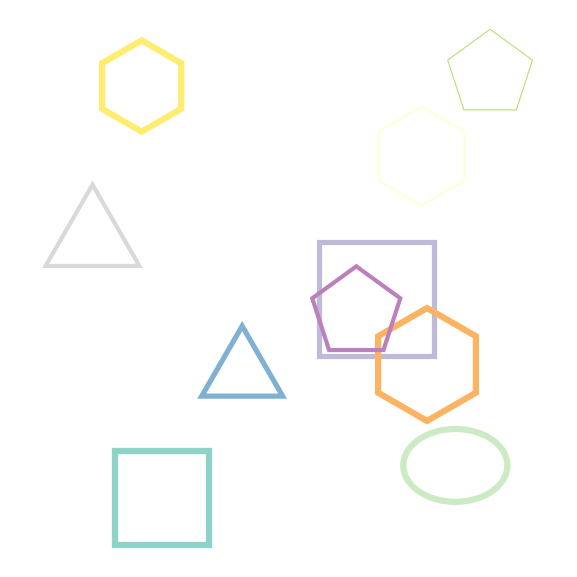[{"shape": "square", "thickness": 3, "radius": 0.41, "center": [0.28, 0.137]}, {"shape": "hexagon", "thickness": 0.5, "radius": 0.43, "center": [0.73, 0.729]}, {"shape": "square", "thickness": 2.5, "radius": 0.5, "center": [0.652, 0.481]}, {"shape": "triangle", "thickness": 2.5, "radius": 0.4, "center": [0.419, 0.354]}, {"shape": "hexagon", "thickness": 3, "radius": 0.49, "center": [0.739, 0.368]}, {"shape": "pentagon", "thickness": 0.5, "radius": 0.39, "center": [0.849, 0.871]}, {"shape": "triangle", "thickness": 2, "radius": 0.47, "center": [0.16, 0.586]}, {"shape": "pentagon", "thickness": 2, "radius": 0.4, "center": [0.617, 0.458]}, {"shape": "oval", "thickness": 3, "radius": 0.45, "center": [0.788, 0.193]}, {"shape": "hexagon", "thickness": 3, "radius": 0.4, "center": [0.245, 0.85]}]